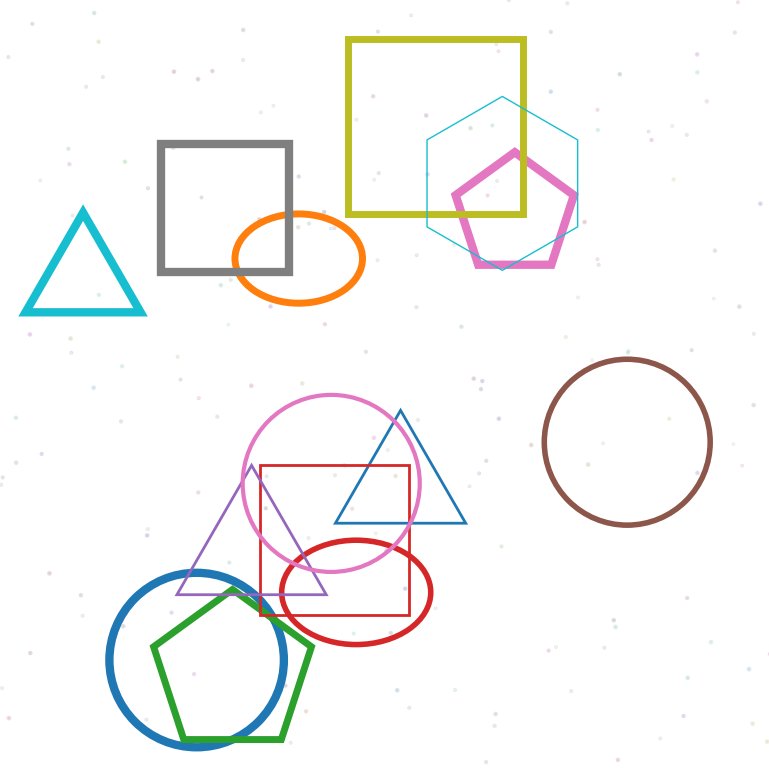[{"shape": "triangle", "thickness": 1, "radius": 0.49, "center": [0.52, 0.369]}, {"shape": "circle", "thickness": 3, "radius": 0.57, "center": [0.255, 0.143]}, {"shape": "oval", "thickness": 2.5, "radius": 0.41, "center": [0.388, 0.664]}, {"shape": "pentagon", "thickness": 2.5, "radius": 0.54, "center": [0.302, 0.127]}, {"shape": "square", "thickness": 1, "radius": 0.49, "center": [0.434, 0.299]}, {"shape": "oval", "thickness": 2, "radius": 0.48, "center": [0.463, 0.231]}, {"shape": "triangle", "thickness": 1, "radius": 0.56, "center": [0.327, 0.284]}, {"shape": "circle", "thickness": 2, "radius": 0.54, "center": [0.815, 0.426]}, {"shape": "pentagon", "thickness": 3, "radius": 0.4, "center": [0.669, 0.722]}, {"shape": "circle", "thickness": 1.5, "radius": 0.57, "center": [0.43, 0.372]}, {"shape": "square", "thickness": 3, "radius": 0.42, "center": [0.292, 0.729]}, {"shape": "square", "thickness": 2.5, "radius": 0.57, "center": [0.566, 0.836]}, {"shape": "hexagon", "thickness": 0.5, "radius": 0.56, "center": [0.652, 0.762]}, {"shape": "triangle", "thickness": 3, "radius": 0.43, "center": [0.108, 0.638]}]